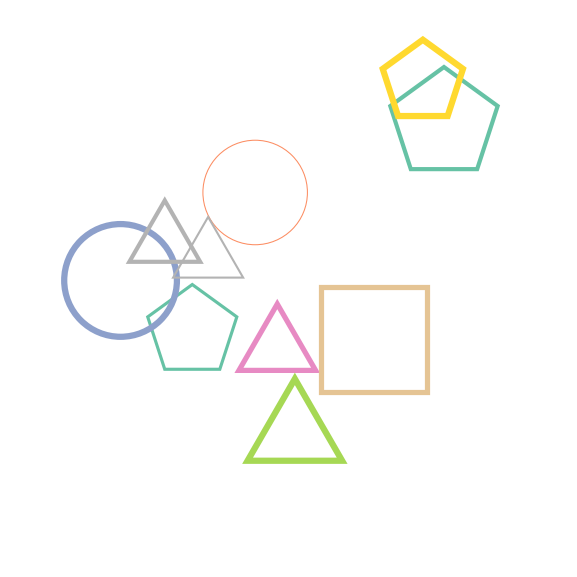[{"shape": "pentagon", "thickness": 1.5, "radius": 0.41, "center": [0.333, 0.425]}, {"shape": "pentagon", "thickness": 2, "radius": 0.49, "center": [0.769, 0.785]}, {"shape": "circle", "thickness": 0.5, "radius": 0.45, "center": [0.442, 0.666]}, {"shape": "circle", "thickness": 3, "radius": 0.49, "center": [0.209, 0.514]}, {"shape": "triangle", "thickness": 2.5, "radius": 0.38, "center": [0.48, 0.396]}, {"shape": "triangle", "thickness": 3, "radius": 0.47, "center": [0.511, 0.249]}, {"shape": "pentagon", "thickness": 3, "radius": 0.37, "center": [0.732, 0.857]}, {"shape": "square", "thickness": 2.5, "radius": 0.46, "center": [0.647, 0.412]}, {"shape": "triangle", "thickness": 1, "radius": 0.35, "center": [0.36, 0.553]}, {"shape": "triangle", "thickness": 2, "radius": 0.35, "center": [0.285, 0.581]}]